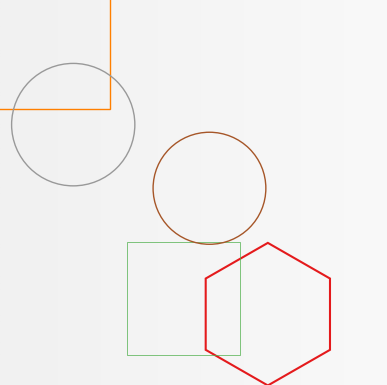[{"shape": "hexagon", "thickness": 1.5, "radius": 0.93, "center": [0.691, 0.184]}, {"shape": "square", "thickness": 0.5, "radius": 0.73, "center": [0.473, 0.225]}, {"shape": "square", "thickness": 1, "radius": 0.84, "center": [0.114, 0.885]}, {"shape": "circle", "thickness": 1, "radius": 0.73, "center": [0.541, 0.511]}, {"shape": "circle", "thickness": 1, "radius": 0.8, "center": [0.189, 0.676]}]